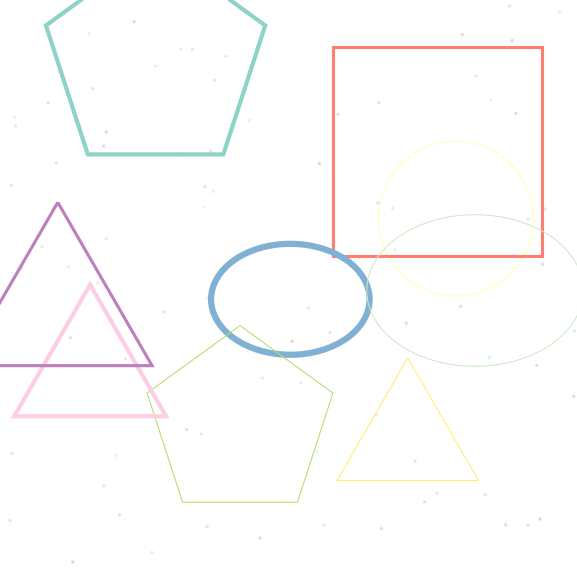[{"shape": "pentagon", "thickness": 2, "radius": 1.0, "center": [0.269, 0.893]}, {"shape": "circle", "thickness": 0.5, "radius": 0.67, "center": [0.789, 0.621]}, {"shape": "square", "thickness": 1.5, "radius": 0.9, "center": [0.758, 0.737]}, {"shape": "oval", "thickness": 3, "radius": 0.69, "center": [0.503, 0.481]}, {"shape": "pentagon", "thickness": 0.5, "radius": 0.85, "center": [0.416, 0.266]}, {"shape": "triangle", "thickness": 2, "radius": 0.76, "center": [0.156, 0.354]}, {"shape": "triangle", "thickness": 1.5, "radius": 0.94, "center": [0.1, 0.46]}, {"shape": "oval", "thickness": 0.5, "radius": 0.94, "center": [0.823, 0.496]}, {"shape": "triangle", "thickness": 0.5, "radius": 0.71, "center": [0.706, 0.238]}]